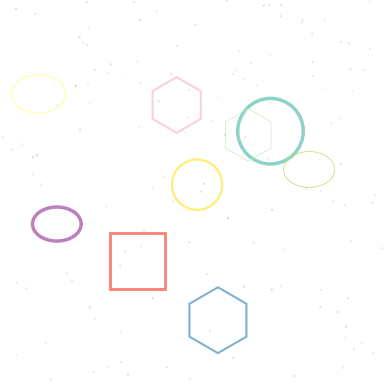[{"shape": "circle", "thickness": 2.5, "radius": 0.43, "center": [0.703, 0.659]}, {"shape": "oval", "thickness": 1, "radius": 0.35, "center": [0.101, 0.756]}, {"shape": "square", "thickness": 2, "radius": 0.36, "center": [0.357, 0.323]}, {"shape": "hexagon", "thickness": 1.5, "radius": 0.43, "center": [0.566, 0.168]}, {"shape": "oval", "thickness": 0.5, "radius": 0.33, "center": [0.803, 0.56]}, {"shape": "hexagon", "thickness": 1.5, "radius": 0.36, "center": [0.459, 0.727]}, {"shape": "oval", "thickness": 2.5, "radius": 0.32, "center": [0.148, 0.418]}, {"shape": "hexagon", "thickness": 0.5, "radius": 0.34, "center": [0.645, 0.65]}, {"shape": "circle", "thickness": 1.5, "radius": 0.33, "center": [0.512, 0.52]}]